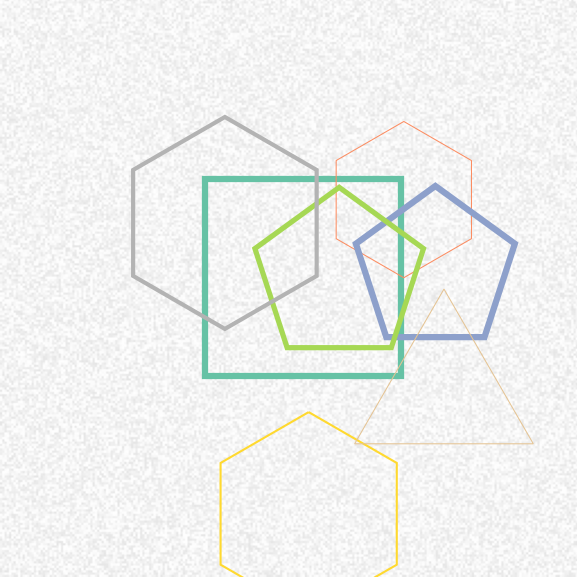[{"shape": "square", "thickness": 3, "radius": 0.85, "center": [0.525, 0.519]}, {"shape": "hexagon", "thickness": 0.5, "radius": 0.68, "center": [0.699, 0.654]}, {"shape": "pentagon", "thickness": 3, "radius": 0.72, "center": [0.754, 0.532]}, {"shape": "pentagon", "thickness": 2.5, "radius": 0.77, "center": [0.587, 0.521]}, {"shape": "hexagon", "thickness": 1, "radius": 0.88, "center": [0.534, 0.109]}, {"shape": "triangle", "thickness": 0.5, "radius": 0.89, "center": [0.769, 0.32]}, {"shape": "hexagon", "thickness": 2, "radius": 0.92, "center": [0.389, 0.613]}]